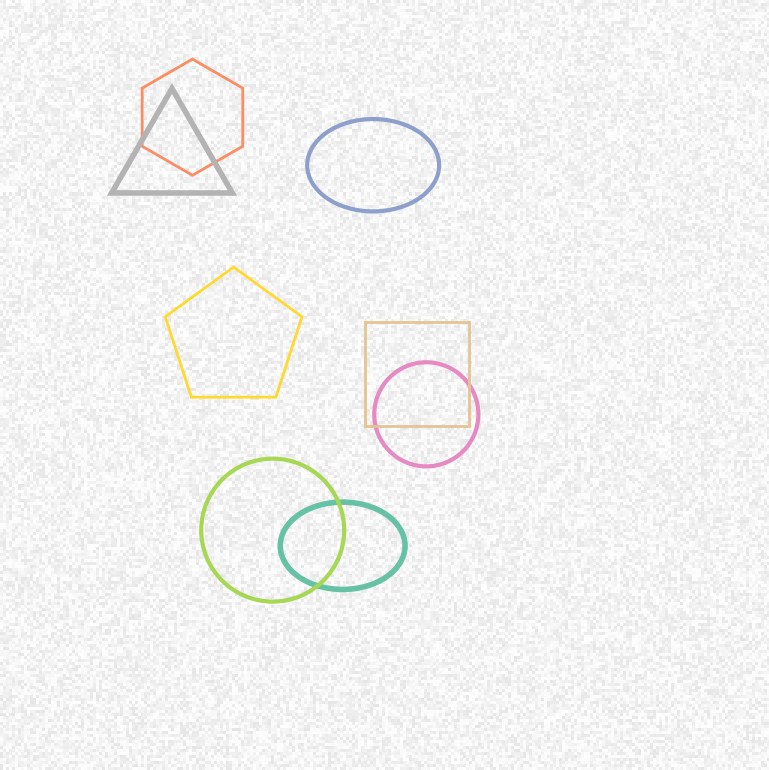[{"shape": "oval", "thickness": 2, "radius": 0.41, "center": [0.445, 0.291]}, {"shape": "hexagon", "thickness": 1, "radius": 0.38, "center": [0.25, 0.848]}, {"shape": "oval", "thickness": 1.5, "radius": 0.43, "center": [0.485, 0.785]}, {"shape": "circle", "thickness": 1.5, "radius": 0.34, "center": [0.554, 0.462]}, {"shape": "circle", "thickness": 1.5, "radius": 0.46, "center": [0.354, 0.312]}, {"shape": "pentagon", "thickness": 1, "radius": 0.47, "center": [0.303, 0.56]}, {"shape": "square", "thickness": 1, "radius": 0.34, "center": [0.542, 0.514]}, {"shape": "triangle", "thickness": 2, "radius": 0.45, "center": [0.223, 0.795]}]